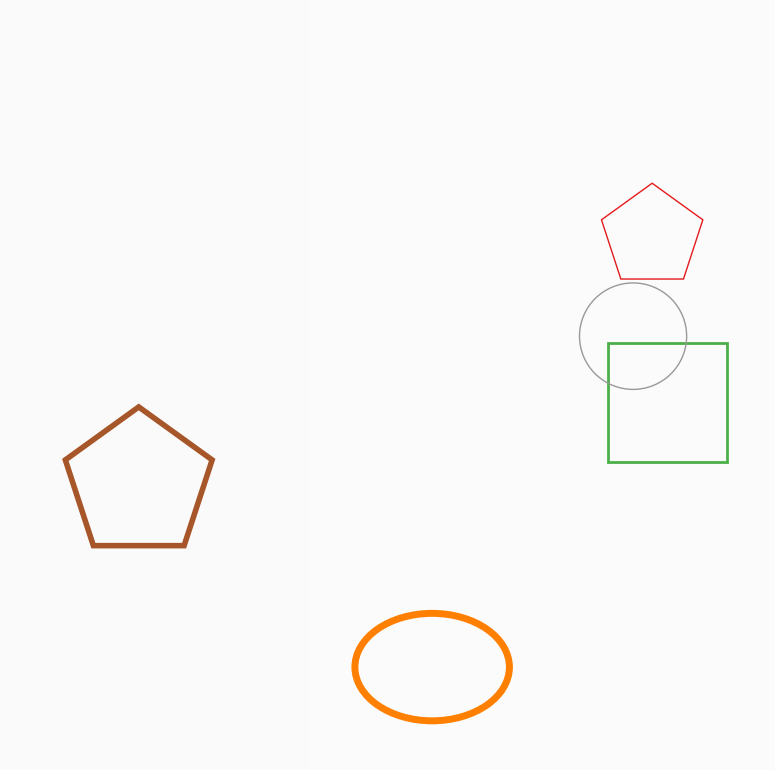[{"shape": "pentagon", "thickness": 0.5, "radius": 0.34, "center": [0.841, 0.693]}, {"shape": "square", "thickness": 1, "radius": 0.39, "center": [0.861, 0.477]}, {"shape": "oval", "thickness": 2.5, "radius": 0.5, "center": [0.558, 0.134]}, {"shape": "pentagon", "thickness": 2, "radius": 0.5, "center": [0.179, 0.372]}, {"shape": "circle", "thickness": 0.5, "radius": 0.35, "center": [0.817, 0.563]}]